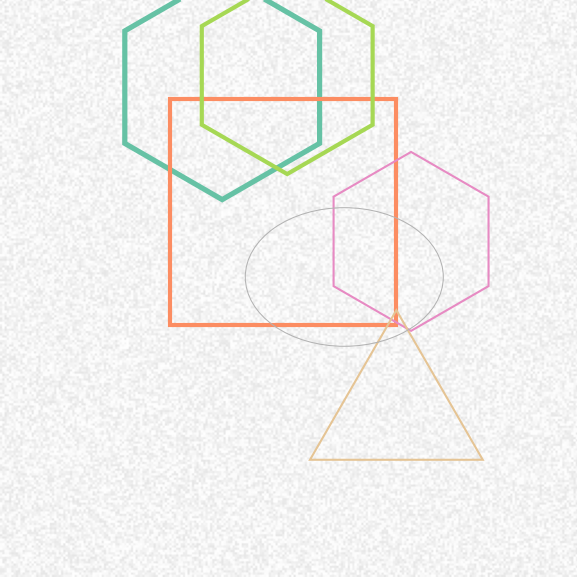[{"shape": "hexagon", "thickness": 2.5, "radius": 0.97, "center": [0.385, 0.848]}, {"shape": "square", "thickness": 2, "radius": 0.98, "center": [0.49, 0.632]}, {"shape": "hexagon", "thickness": 1, "radius": 0.77, "center": [0.712, 0.581]}, {"shape": "hexagon", "thickness": 2, "radius": 0.85, "center": [0.497, 0.869]}, {"shape": "triangle", "thickness": 1, "radius": 0.86, "center": [0.686, 0.289]}, {"shape": "oval", "thickness": 0.5, "radius": 0.86, "center": [0.596, 0.52]}]